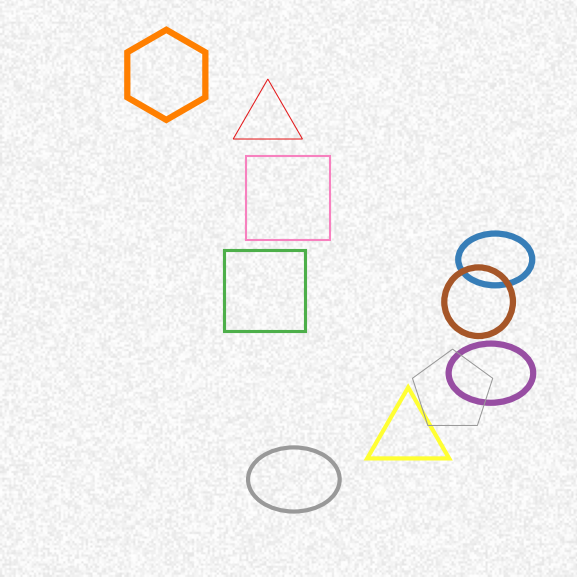[{"shape": "triangle", "thickness": 0.5, "radius": 0.35, "center": [0.464, 0.793]}, {"shape": "oval", "thickness": 3, "radius": 0.32, "center": [0.858, 0.55]}, {"shape": "square", "thickness": 1.5, "radius": 0.35, "center": [0.458, 0.496]}, {"shape": "oval", "thickness": 3, "radius": 0.37, "center": [0.85, 0.353]}, {"shape": "hexagon", "thickness": 3, "radius": 0.39, "center": [0.288, 0.87]}, {"shape": "triangle", "thickness": 2, "radius": 0.41, "center": [0.707, 0.246]}, {"shape": "circle", "thickness": 3, "radius": 0.3, "center": [0.829, 0.477]}, {"shape": "square", "thickness": 1, "radius": 0.36, "center": [0.499, 0.656]}, {"shape": "pentagon", "thickness": 0.5, "radius": 0.37, "center": [0.784, 0.322]}, {"shape": "oval", "thickness": 2, "radius": 0.4, "center": [0.509, 0.169]}]